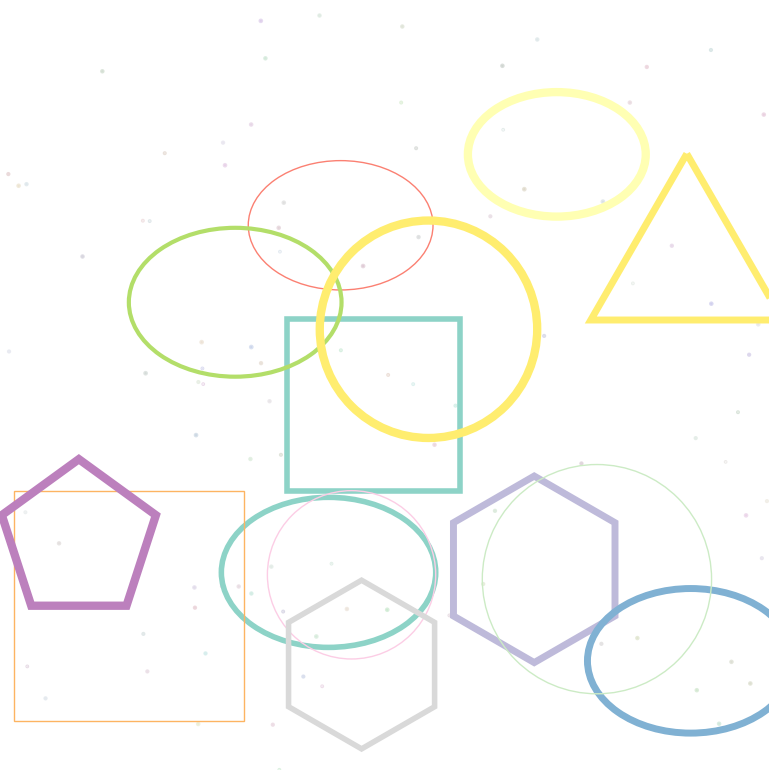[{"shape": "oval", "thickness": 2, "radius": 0.7, "center": [0.427, 0.257]}, {"shape": "square", "thickness": 2, "radius": 0.56, "center": [0.485, 0.474]}, {"shape": "oval", "thickness": 3, "radius": 0.58, "center": [0.723, 0.8]}, {"shape": "hexagon", "thickness": 2.5, "radius": 0.61, "center": [0.694, 0.261]}, {"shape": "oval", "thickness": 0.5, "radius": 0.6, "center": [0.442, 0.707]}, {"shape": "oval", "thickness": 2.5, "radius": 0.67, "center": [0.897, 0.142]}, {"shape": "square", "thickness": 0.5, "radius": 0.75, "center": [0.167, 0.213]}, {"shape": "oval", "thickness": 1.5, "radius": 0.69, "center": [0.305, 0.607]}, {"shape": "circle", "thickness": 0.5, "radius": 0.55, "center": [0.457, 0.253]}, {"shape": "hexagon", "thickness": 2, "radius": 0.55, "center": [0.47, 0.137]}, {"shape": "pentagon", "thickness": 3, "radius": 0.53, "center": [0.102, 0.298]}, {"shape": "circle", "thickness": 0.5, "radius": 0.74, "center": [0.775, 0.248]}, {"shape": "circle", "thickness": 3, "radius": 0.71, "center": [0.556, 0.572]}, {"shape": "triangle", "thickness": 2.5, "radius": 0.72, "center": [0.892, 0.656]}]